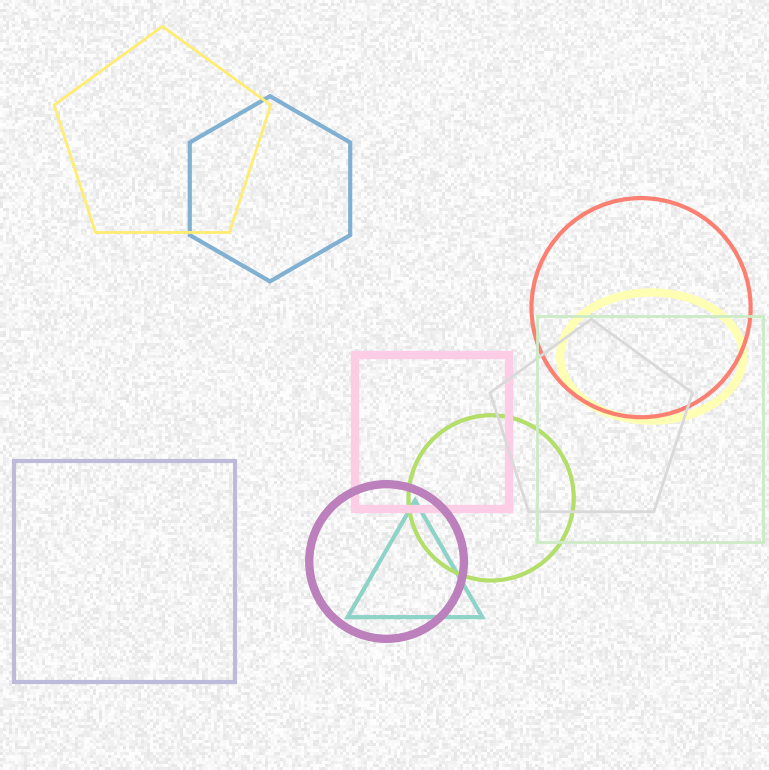[{"shape": "triangle", "thickness": 1.5, "radius": 0.51, "center": [0.539, 0.249]}, {"shape": "oval", "thickness": 3, "radius": 0.59, "center": [0.846, 0.537]}, {"shape": "square", "thickness": 1.5, "radius": 0.72, "center": [0.162, 0.258]}, {"shape": "circle", "thickness": 1.5, "radius": 0.71, "center": [0.833, 0.6]}, {"shape": "hexagon", "thickness": 1.5, "radius": 0.6, "center": [0.351, 0.755]}, {"shape": "circle", "thickness": 1.5, "radius": 0.54, "center": [0.638, 0.353]}, {"shape": "square", "thickness": 3, "radius": 0.5, "center": [0.561, 0.439]}, {"shape": "pentagon", "thickness": 1, "radius": 0.69, "center": [0.768, 0.447]}, {"shape": "circle", "thickness": 3, "radius": 0.5, "center": [0.502, 0.271]}, {"shape": "square", "thickness": 1, "radius": 0.73, "center": [0.844, 0.443]}, {"shape": "pentagon", "thickness": 1, "radius": 0.74, "center": [0.211, 0.818]}]